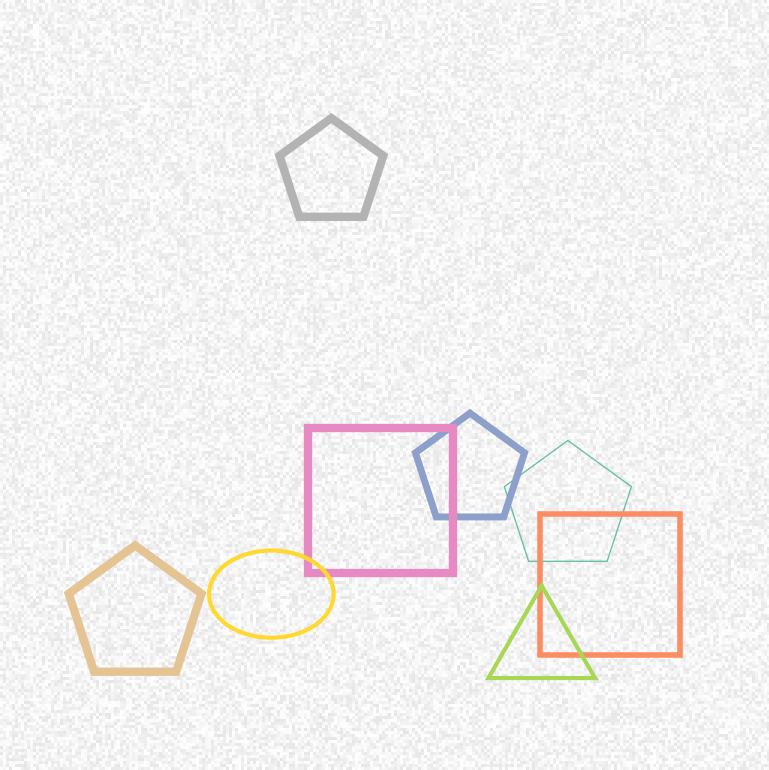[{"shape": "pentagon", "thickness": 0.5, "radius": 0.43, "center": [0.738, 0.341]}, {"shape": "square", "thickness": 2, "radius": 0.46, "center": [0.792, 0.241]}, {"shape": "pentagon", "thickness": 2.5, "radius": 0.37, "center": [0.61, 0.389]}, {"shape": "square", "thickness": 3, "radius": 0.47, "center": [0.494, 0.351]}, {"shape": "triangle", "thickness": 1.5, "radius": 0.4, "center": [0.703, 0.159]}, {"shape": "oval", "thickness": 1.5, "radius": 0.4, "center": [0.352, 0.228]}, {"shape": "pentagon", "thickness": 3, "radius": 0.45, "center": [0.175, 0.201]}, {"shape": "pentagon", "thickness": 3, "radius": 0.35, "center": [0.43, 0.776]}]